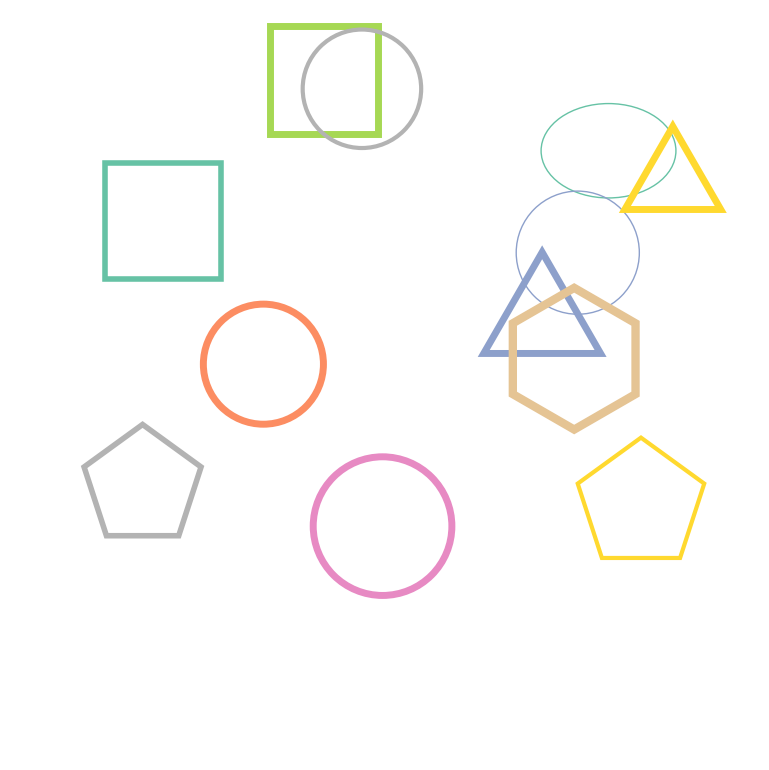[{"shape": "square", "thickness": 2, "radius": 0.38, "center": [0.212, 0.713]}, {"shape": "oval", "thickness": 0.5, "radius": 0.44, "center": [0.79, 0.804]}, {"shape": "circle", "thickness": 2.5, "radius": 0.39, "center": [0.342, 0.527]}, {"shape": "circle", "thickness": 0.5, "radius": 0.4, "center": [0.75, 0.672]}, {"shape": "triangle", "thickness": 2.5, "radius": 0.44, "center": [0.704, 0.585]}, {"shape": "circle", "thickness": 2.5, "radius": 0.45, "center": [0.497, 0.317]}, {"shape": "square", "thickness": 2.5, "radius": 0.35, "center": [0.421, 0.896]}, {"shape": "pentagon", "thickness": 1.5, "radius": 0.43, "center": [0.832, 0.345]}, {"shape": "triangle", "thickness": 2.5, "radius": 0.36, "center": [0.874, 0.764]}, {"shape": "hexagon", "thickness": 3, "radius": 0.46, "center": [0.746, 0.534]}, {"shape": "circle", "thickness": 1.5, "radius": 0.38, "center": [0.47, 0.885]}, {"shape": "pentagon", "thickness": 2, "radius": 0.4, "center": [0.185, 0.369]}]